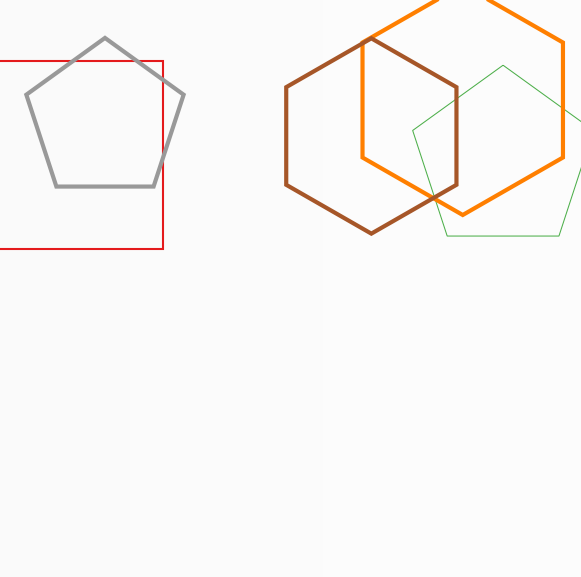[{"shape": "square", "thickness": 1, "radius": 0.81, "center": [0.118, 0.73]}, {"shape": "pentagon", "thickness": 0.5, "radius": 0.82, "center": [0.865, 0.723]}, {"shape": "hexagon", "thickness": 2, "radius": 1.0, "center": [0.796, 0.826]}, {"shape": "hexagon", "thickness": 2, "radius": 0.85, "center": [0.639, 0.764]}, {"shape": "pentagon", "thickness": 2, "radius": 0.71, "center": [0.181, 0.791]}]